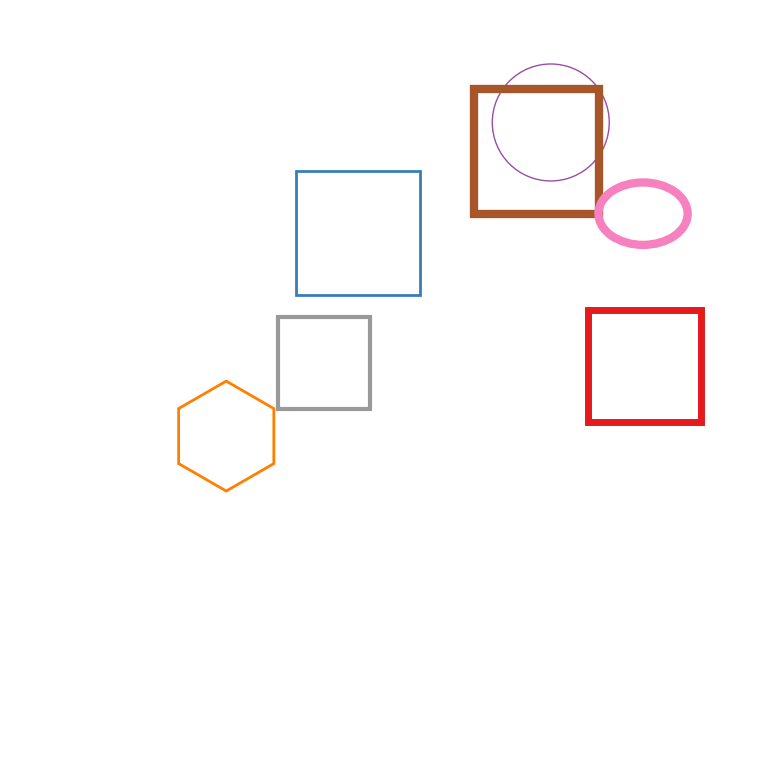[{"shape": "square", "thickness": 2.5, "radius": 0.37, "center": [0.837, 0.525]}, {"shape": "square", "thickness": 1, "radius": 0.4, "center": [0.465, 0.697]}, {"shape": "circle", "thickness": 0.5, "radius": 0.38, "center": [0.715, 0.841]}, {"shape": "hexagon", "thickness": 1, "radius": 0.36, "center": [0.294, 0.434]}, {"shape": "square", "thickness": 3, "radius": 0.4, "center": [0.697, 0.803]}, {"shape": "oval", "thickness": 3, "radius": 0.29, "center": [0.835, 0.723]}, {"shape": "square", "thickness": 1.5, "radius": 0.3, "center": [0.421, 0.529]}]